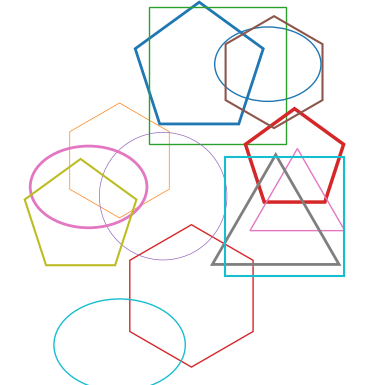[{"shape": "oval", "thickness": 1, "radius": 0.69, "center": [0.696, 0.833]}, {"shape": "pentagon", "thickness": 2, "radius": 0.87, "center": [0.517, 0.819]}, {"shape": "hexagon", "thickness": 0.5, "radius": 0.75, "center": [0.31, 0.583]}, {"shape": "square", "thickness": 1, "radius": 0.89, "center": [0.565, 0.804]}, {"shape": "hexagon", "thickness": 1, "radius": 0.92, "center": [0.497, 0.231]}, {"shape": "pentagon", "thickness": 2.5, "radius": 0.67, "center": [0.765, 0.584]}, {"shape": "circle", "thickness": 0.5, "radius": 0.83, "center": [0.424, 0.49]}, {"shape": "hexagon", "thickness": 1.5, "radius": 0.73, "center": [0.712, 0.813]}, {"shape": "oval", "thickness": 2, "radius": 0.76, "center": [0.23, 0.514]}, {"shape": "triangle", "thickness": 1, "radius": 0.71, "center": [0.772, 0.472]}, {"shape": "triangle", "thickness": 2, "radius": 0.95, "center": [0.716, 0.408]}, {"shape": "pentagon", "thickness": 1.5, "radius": 0.76, "center": [0.209, 0.435]}, {"shape": "oval", "thickness": 1, "radius": 0.85, "center": [0.311, 0.104]}, {"shape": "square", "thickness": 1.5, "radius": 0.78, "center": [0.739, 0.437]}]